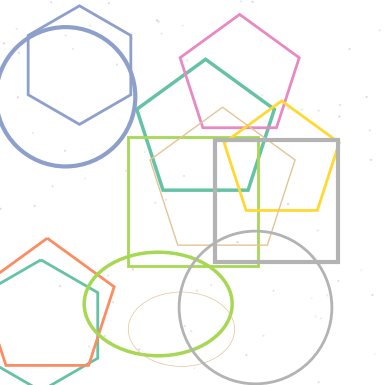[{"shape": "pentagon", "thickness": 2.5, "radius": 0.94, "center": [0.534, 0.658]}, {"shape": "hexagon", "thickness": 2, "radius": 0.85, "center": [0.106, 0.155]}, {"shape": "pentagon", "thickness": 2, "radius": 0.91, "center": [0.123, 0.199]}, {"shape": "hexagon", "thickness": 2, "radius": 0.77, "center": [0.206, 0.831]}, {"shape": "circle", "thickness": 3, "radius": 0.9, "center": [0.171, 0.749]}, {"shape": "pentagon", "thickness": 2, "radius": 0.81, "center": [0.623, 0.8]}, {"shape": "square", "thickness": 2, "radius": 0.84, "center": [0.501, 0.476]}, {"shape": "oval", "thickness": 2.5, "radius": 0.96, "center": [0.411, 0.21]}, {"shape": "pentagon", "thickness": 2, "radius": 0.79, "center": [0.732, 0.581]}, {"shape": "pentagon", "thickness": 1, "radius": 0.99, "center": [0.578, 0.523]}, {"shape": "oval", "thickness": 0.5, "radius": 0.69, "center": [0.471, 0.145]}, {"shape": "circle", "thickness": 2, "radius": 0.99, "center": [0.664, 0.201]}, {"shape": "square", "thickness": 3, "radius": 0.79, "center": [0.718, 0.477]}]